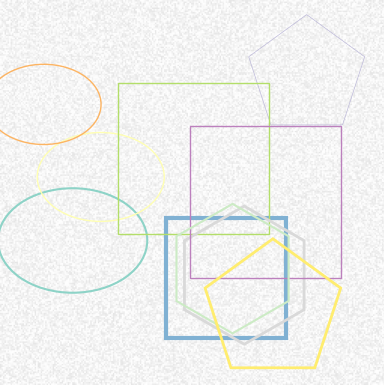[{"shape": "oval", "thickness": 1.5, "radius": 0.97, "center": [0.189, 0.375]}, {"shape": "oval", "thickness": 1, "radius": 0.82, "center": [0.262, 0.54]}, {"shape": "pentagon", "thickness": 0.5, "radius": 0.79, "center": [0.797, 0.804]}, {"shape": "square", "thickness": 3, "radius": 0.78, "center": [0.587, 0.278]}, {"shape": "oval", "thickness": 1, "radius": 0.74, "center": [0.114, 0.729]}, {"shape": "square", "thickness": 1, "radius": 0.98, "center": [0.502, 0.589]}, {"shape": "hexagon", "thickness": 2, "radius": 0.9, "center": [0.634, 0.285]}, {"shape": "square", "thickness": 1, "radius": 0.98, "center": [0.689, 0.475]}, {"shape": "hexagon", "thickness": 1.5, "radius": 0.84, "center": [0.604, 0.302]}, {"shape": "pentagon", "thickness": 2, "radius": 0.93, "center": [0.709, 0.195]}]